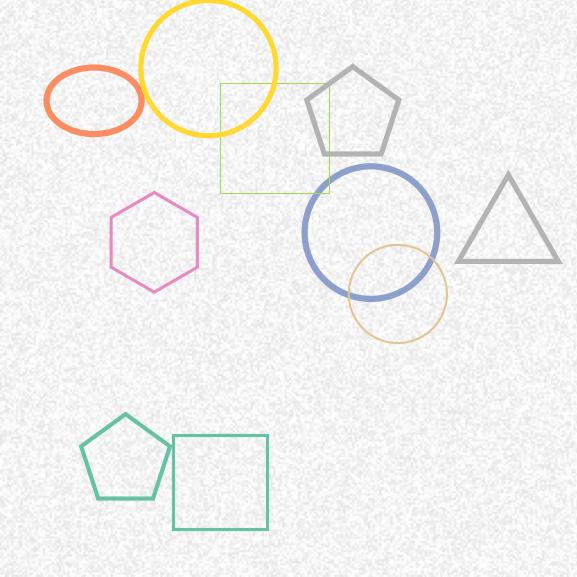[{"shape": "square", "thickness": 1.5, "radius": 0.41, "center": [0.381, 0.164]}, {"shape": "pentagon", "thickness": 2, "radius": 0.4, "center": [0.217, 0.201]}, {"shape": "oval", "thickness": 3, "radius": 0.41, "center": [0.163, 0.825]}, {"shape": "circle", "thickness": 3, "radius": 0.57, "center": [0.642, 0.596]}, {"shape": "hexagon", "thickness": 1.5, "radius": 0.43, "center": [0.267, 0.58]}, {"shape": "square", "thickness": 0.5, "radius": 0.47, "center": [0.475, 0.76]}, {"shape": "circle", "thickness": 2.5, "radius": 0.59, "center": [0.361, 0.881]}, {"shape": "circle", "thickness": 1, "radius": 0.43, "center": [0.689, 0.49]}, {"shape": "pentagon", "thickness": 2.5, "radius": 0.42, "center": [0.611, 0.8]}, {"shape": "triangle", "thickness": 2.5, "radius": 0.5, "center": [0.88, 0.596]}]